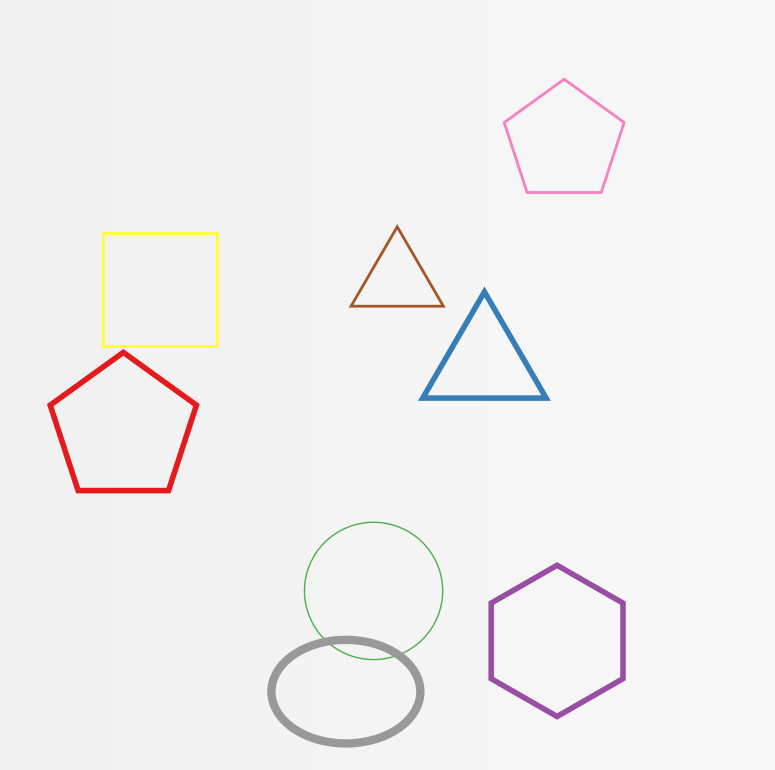[{"shape": "pentagon", "thickness": 2, "radius": 0.5, "center": [0.159, 0.443]}, {"shape": "triangle", "thickness": 2, "radius": 0.46, "center": [0.625, 0.529]}, {"shape": "circle", "thickness": 0.5, "radius": 0.45, "center": [0.482, 0.233]}, {"shape": "hexagon", "thickness": 2, "radius": 0.49, "center": [0.719, 0.168]}, {"shape": "square", "thickness": 1, "radius": 0.37, "center": [0.206, 0.624]}, {"shape": "triangle", "thickness": 1, "radius": 0.34, "center": [0.513, 0.637]}, {"shape": "pentagon", "thickness": 1, "radius": 0.41, "center": [0.728, 0.816]}, {"shape": "oval", "thickness": 3, "radius": 0.48, "center": [0.446, 0.102]}]